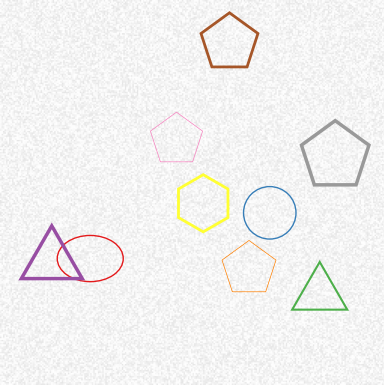[{"shape": "oval", "thickness": 1, "radius": 0.43, "center": [0.234, 0.328]}, {"shape": "circle", "thickness": 1, "radius": 0.34, "center": [0.701, 0.447]}, {"shape": "triangle", "thickness": 1.5, "radius": 0.41, "center": [0.83, 0.237]}, {"shape": "triangle", "thickness": 2.5, "radius": 0.46, "center": [0.134, 0.322]}, {"shape": "pentagon", "thickness": 0.5, "radius": 0.37, "center": [0.647, 0.302]}, {"shape": "hexagon", "thickness": 2, "radius": 0.37, "center": [0.528, 0.472]}, {"shape": "pentagon", "thickness": 2, "radius": 0.39, "center": [0.596, 0.889]}, {"shape": "pentagon", "thickness": 0.5, "radius": 0.36, "center": [0.458, 0.637]}, {"shape": "pentagon", "thickness": 2.5, "radius": 0.46, "center": [0.871, 0.594]}]